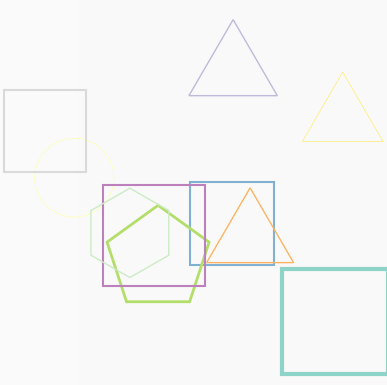[{"shape": "square", "thickness": 3, "radius": 0.68, "center": [0.864, 0.165]}, {"shape": "circle", "thickness": 0.5, "radius": 0.51, "center": [0.192, 0.538]}, {"shape": "triangle", "thickness": 1, "radius": 0.66, "center": [0.602, 0.817]}, {"shape": "square", "thickness": 1.5, "radius": 0.54, "center": [0.599, 0.419]}, {"shape": "triangle", "thickness": 1, "radius": 0.65, "center": [0.645, 0.383]}, {"shape": "pentagon", "thickness": 2, "radius": 0.69, "center": [0.408, 0.328]}, {"shape": "square", "thickness": 1.5, "radius": 0.53, "center": [0.115, 0.659]}, {"shape": "square", "thickness": 1.5, "radius": 0.66, "center": [0.397, 0.388]}, {"shape": "hexagon", "thickness": 1, "radius": 0.58, "center": [0.335, 0.395]}, {"shape": "triangle", "thickness": 0.5, "radius": 0.6, "center": [0.884, 0.693]}]